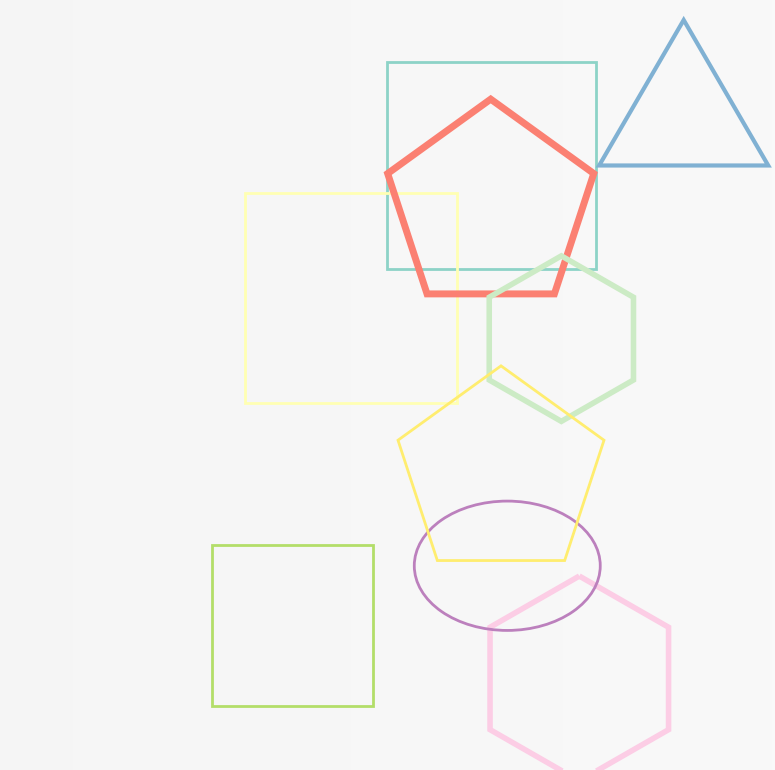[{"shape": "square", "thickness": 1, "radius": 0.67, "center": [0.635, 0.785]}, {"shape": "square", "thickness": 1, "radius": 0.68, "center": [0.453, 0.613]}, {"shape": "pentagon", "thickness": 2.5, "radius": 0.7, "center": [0.633, 0.731]}, {"shape": "triangle", "thickness": 1.5, "radius": 0.63, "center": [0.882, 0.848]}, {"shape": "square", "thickness": 1, "radius": 0.52, "center": [0.377, 0.187]}, {"shape": "hexagon", "thickness": 2, "radius": 0.66, "center": [0.747, 0.119]}, {"shape": "oval", "thickness": 1, "radius": 0.6, "center": [0.655, 0.265]}, {"shape": "hexagon", "thickness": 2, "radius": 0.54, "center": [0.724, 0.56]}, {"shape": "pentagon", "thickness": 1, "radius": 0.7, "center": [0.646, 0.385]}]